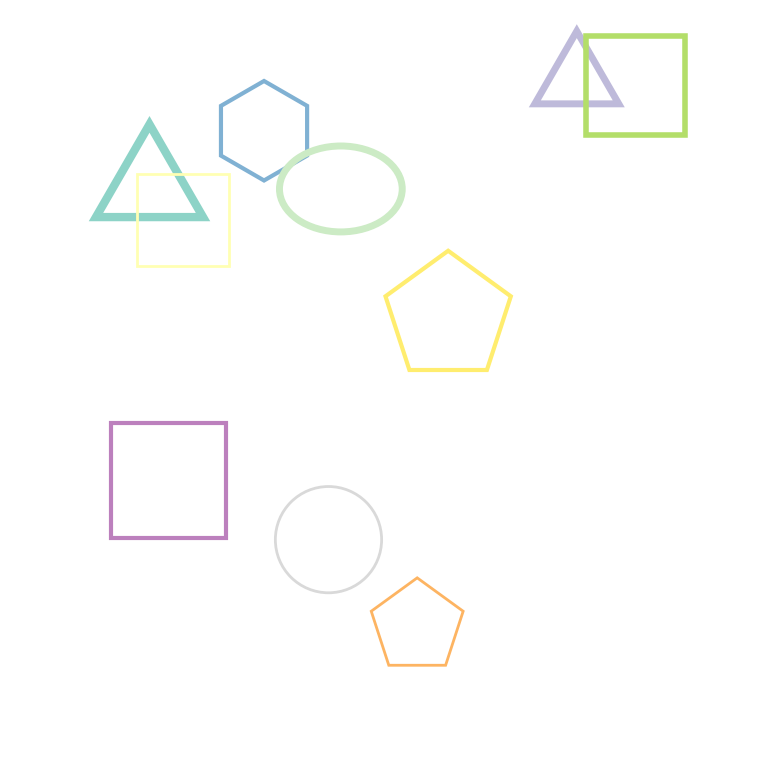[{"shape": "triangle", "thickness": 3, "radius": 0.4, "center": [0.194, 0.758]}, {"shape": "square", "thickness": 1, "radius": 0.3, "center": [0.237, 0.714]}, {"shape": "triangle", "thickness": 2.5, "radius": 0.31, "center": [0.749, 0.897]}, {"shape": "hexagon", "thickness": 1.5, "radius": 0.32, "center": [0.343, 0.83]}, {"shape": "pentagon", "thickness": 1, "radius": 0.31, "center": [0.542, 0.187]}, {"shape": "square", "thickness": 2, "radius": 0.32, "center": [0.826, 0.889]}, {"shape": "circle", "thickness": 1, "radius": 0.35, "center": [0.427, 0.299]}, {"shape": "square", "thickness": 1.5, "radius": 0.37, "center": [0.219, 0.376]}, {"shape": "oval", "thickness": 2.5, "radius": 0.4, "center": [0.443, 0.755]}, {"shape": "pentagon", "thickness": 1.5, "radius": 0.43, "center": [0.582, 0.589]}]